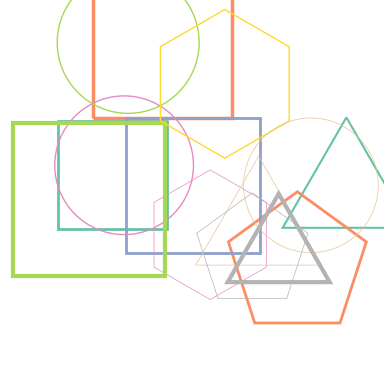[{"shape": "triangle", "thickness": 1.5, "radius": 0.96, "center": [0.9, 0.504]}, {"shape": "square", "thickness": 2, "radius": 0.71, "center": [0.293, 0.546]}, {"shape": "pentagon", "thickness": 2, "radius": 0.94, "center": [0.772, 0.314]}, {"shape": "square", "thickness": 2.5, "radius": 0.9, "center": [0.422, 0.874]}, {"shape": "square", "thickness": 2, "radius": 0.88, "center": [0.501, 0.517]}, {"shape": "hexagon", "thickness": 0.5, "radius": 0.84, "center": [0.546, 0.39]}, {"shape": "circle", "thickness": 1, "radius": 0.9, "center": [0.322, 0.571]}, {"shape": "circle", "thickness": 1, "radius": 0.92, "center": [0.333, 0.89]}, {"shape": "square", "thickness": 3, "radius": 0.99, "center": [0.231, 0.482]}, {"shape": "hexagon", "thickness": 1, "radius": 0.97, "center": [0.584, 0.782]}, {"shape": "triangle", "thickness": 0.5, "radius": 0.94, "center": [0.672, 0.406]}, {"shape": "circle", "thickness": 0.5, "radius": 0.87, "center": [0.808, 0.519]}, {"shape": "pentagon", "thickness": 0.5, "radius": 0.76, "center": [0.655, 0.347]}, {"shape": "triangle", "thickness": 3, "radius": 0.77, "center": [0.724, 0.344]}]